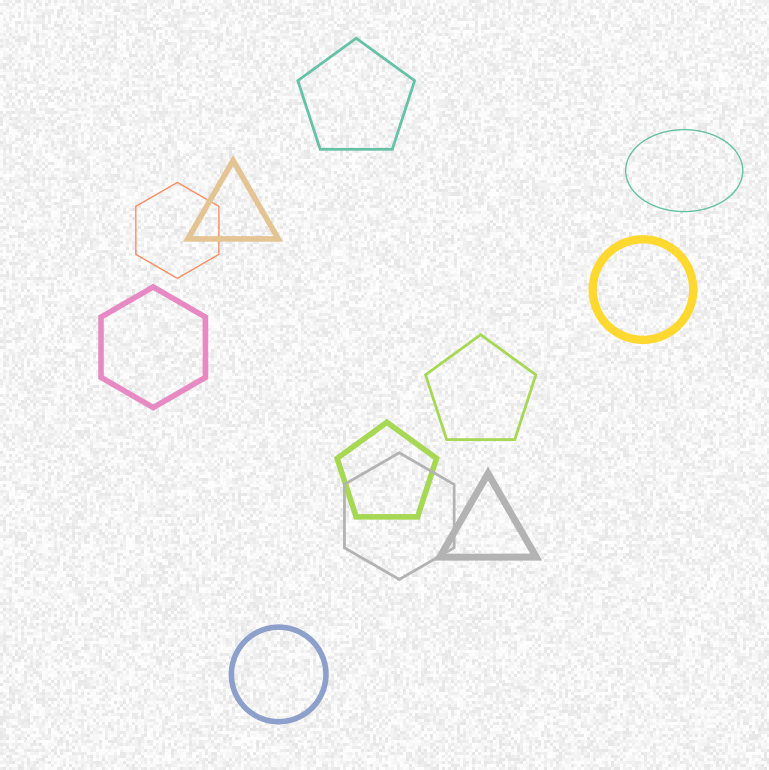[{"shape": "oval", "thickness": 0.5, "radius": 0.38, "center": [0.889, 0.778]}, {"shape": "pentagon", "thickness": 1, "radius": 0.4, "center": [0.463, 0.871]}, {"shape": "hexagon", "thickness": 0.5, "radius": 0.31, "center": [0.23, 0.701]}, {"shape": "circle", "thickness": 2, "radius": 0.31, "center": [0.362, 0.124]}, {"shape": "hexagon", "thickness": 2, "radius": 0.39, "center": [0.199, 0.549]}, {"shape": "pentagon", "thickness": 1, "radius": 0.38, "center": [0.624, 0.49]}, {"shape": "pentagon", "thickness": 2, "radius": 0.34, "center": [0.502, 0.384]}, {"shape": "circle", "thickness": 3, "radius": 0.33, "center": [0.835, 0.624]}, {"shape": "triangle", "thickness": 2, "radius": 0.34, "center": [0.303, 0.724]}, {"shape": "hexagon", "thickness": 1, "radius": 0.41, "center": [0.519, 0.33]}, {"shape": "triangle", "thickness": 2.5, "radius": 0.36, "center": [0.634, 0.313]}]